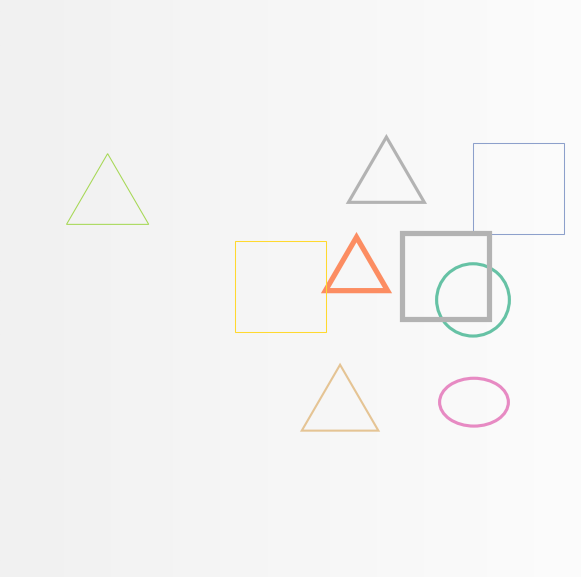[{"shape": "circle", "thickness": 1.5, "radius": 0.31, "center": [0.814, 0.48]}, {"shape": "triangle", "thickness": 2.5, "radius": 0.31, "center": [0.613, 0.527]}, {"shape": "square", "thickness": 0.5, "radius": 0.39, "center": [0.892, 0.672]}, {"shape": "oval", "thickness": 1.5, "radius": 0.3, "center": [0.815, 0.303]}, {"shape": "triangle", "thickness": 0.5, "radius": 0.41, "center": [0.185, 0.651]}, {"shape": "square", "thickness": 0.5, "radius": 0.39, "center": [0.483, 0.503]}, {"shape": "triangle", "thickness": 1, "radius": 0.38, "center": [0.585, 0.291]}, {"shape": "triangle", "thickness": 1.5, "radius": 0.38, "center": [0.665, 0.686]}, {"shape": "square", "thickness": 2.5, "radius": 0.37, "center": [0.767, 0.522]}]